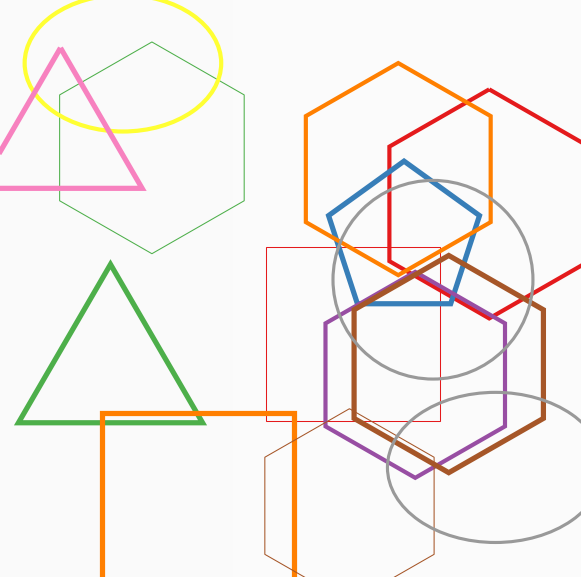[{"shape": "hexagon", "thickness": 2, "radius": 0.99, "center": [0.842, 0.646]}, {"shape": "square", "thickness": 0.5, "radius": 0.75, "center": [0.608, 0.421]}, {"shape": "pentagon", "thickness": 2.5, "radius": 0.68, "center": [0.695, 0.584]}, {"shape": "triangle", "thickness": 2.5, "radius": 0.91, "center": [0.19, 0.359]}, {"shape": "hexagon", "thickness": 0.5, "radius": 0.92, "center": [0.261, 0.743]}, {"shape": "hexagon", "thickness": 2, "radius": 0.89, "center": [0.714, 0.35]}, {"shape": "square", "thickness": 2.5, "radius": 0.82, "center": [0.341, 0.12]}, {"shape": "hexagon", "thickness": 2, "radius": 0.92, "center": [0.685, 0.706]}, {"shape": "oval", "thickness": 2, "radius": 0.85, "center": [0.211, 0.89]}, {"shape": "hexagon", "thickness": 0.5, "radius": 0.84, "center": [0.601, 0.123]}, {"shape": "hexagon", "thickness": 2.5, "radius": 0.94, "center": [0.772, 0.369]}, {"shape": "triangle", "thickness": 2.5, "radius": 0.81, "center": [0.104, 0.754]}, {"shape": "circle", "thickness": 1.5, "radius": 0.86, "center": [0.745, 0.515]}, {"shape": "oval", "thickness": 1.5, "radius": 0.93, "center": [0.852, 0.19]}]